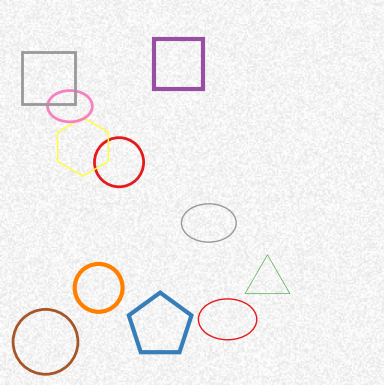[{"shape": "oval", "thickness": 1, "radius": 0.38, "center": [0.591, 0.171]}, {"shape": "circle", "thickness": 2, "radius": 0.32, "center": [0.309, 0.579]}, {"shape": "pentagon", "thickness": 3, "radius": 0.43, "center": [0.416, 0.154]}, {"shape": "triangle", "thickness": 0.5, "radius": 0.34, "center": [0.695, 0.271]}, {"shape": "square", "thickness": 3, "radius": 0.32, "center": [0.464, 0.833]}, {"shape": "circle", "thickness": 3, "radius": 0.31, "center": [0.256, 0.252]}, {"shape": "hexagon", "thickness": 1, "radius": 0.38, "center": [0.215, 0.619]}, {"shape": "circle", "thickness": 2, "radius": 0.42, "center": [0.118, 0.112]}, {"shape": "oval", "thickness": 2, "radius": 0.29, "center": [0.182, 0.724]}, {"shape": "oval", "thickness": 1, "radius": 0.36, "center": [0.542, 0.421]}, {"shape": "square", "thickness": 2, "radius": 0.34, "center": [0.126, 0.797]}]